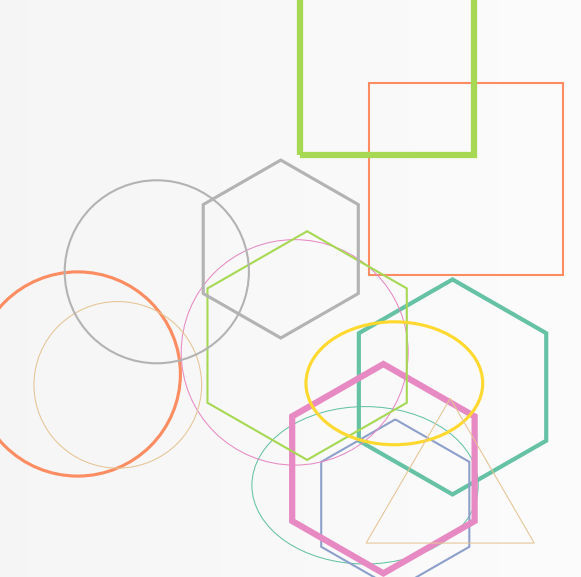[{"shape": "hexagon", "thickness": 2, "radius": 0.93, "center": [0.779, 0.329]}, {"shape": "oval", "thickness": 0.5, "radius": 0.97, "center": [0.628, 0.159]}, {"shape": "square", "thickness": 1, "radius": 0.83, "center": [0.801, 0.689]}, {"shape": "circle", "thickness": 1.5, "radius": 0.88, "center": [0.134, 0.352]}, {"shape": "hexagon", "thickness": 1, "radius": 0.74, "center": [0.68, 0.126]}, {"shape": "hexagon", "thickness": 3, "radius": 0.91, "center": [0.66, 0.188]}, {"shape": "circle", "thickness": 0.5, "radius": 0.98, "center": [0.507, 0.389]}, {"shape": "hexagon", "thickness": 1, "radius": 0.99, "center": [0.528, 0.401]}, {"shape": "square", "thickness": 3, "radius": 0.75, "center": [0.666, 0.881]}, {"shape": "oval", "thickness": 1.5, "radius": 0.76, "center": [0.678, 0.335]}, {"shape": "circle", "thickness": 0.5, "radius": 0.72, "center": [0.203, 0.333]}, {"shape": "triangle", "thickness": 0.5, "radius": 0.84, "center": [0.775, 0.142]}, {"shape": "circle", "thickness": 1, "radius": 0.79, "center": [0.27, 0.529]}, {"shape": "hexagon", "thickness": 1.5, "radius": 0.77, "center": [0.483, 0.568]}]